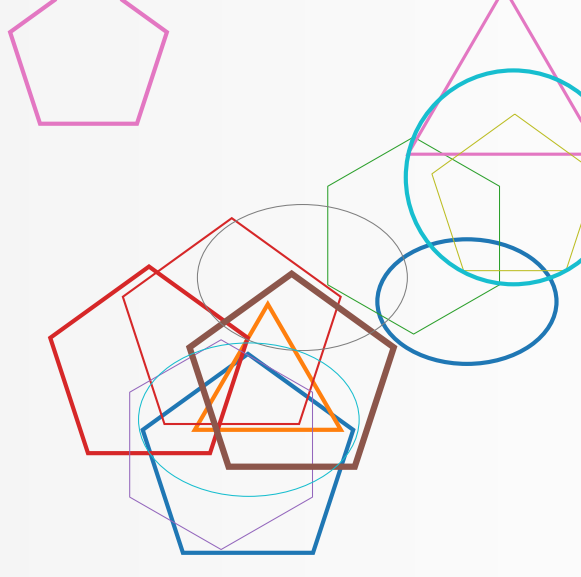[{"shape": "pentagon", "thickness": 2, "radius": 0.95, "center": [0.427, 0.196]}, {"shape": "oval", "thickness": 2, "radius": 0.77, "center": [0.803, 0.477]}, {"shape": "triangle", "thickness": 2, "radius": 0.73, "center": [0.461, 0.327]}, {"shape": "hexagon", "thickness": 0.5, "radius": 0.85, "center": [0.712, 0.591]}, {"shape": "pentagon", "thickness": 1, "radius": 0.99, "center": [0.399, 0.424]}, {"shape": "pentagon", "thickness": 2, "radius": 0.89, "center": [0.256, 0.359]}, {"shape": "hexagon", "thickness": 0.5, "radius": 0.91, "center": [0.38, 0.229]}, {"shape": "pentagon", "thickness": 3, "radius": 0.92, "center": [0.502, 0.34]}, {"shape": "triangle", "thickness": 1.5, "radius": 0.96, "center": [0.868, 0.828]}, {"shape": "pentagon", "thickness": 2, "radius": 0.71, "center": [0.152, 0.9]}, {"shape": "oval", "thickness": 0.5, "radius": 0.9, "center": [0.52, 0.519]}, {"shape": "pentagon", "thickness": 0.5, "radius": 0.75, "center": [0.886, 0.652]}, {"shape": "circle", "thickness": 2, "radius": 0.93, "center": [0.883, 0.692]}, {"shape": "oval", "thickness": 0.5, "radius": 0.95, "center": [0.428, 0.272]}]